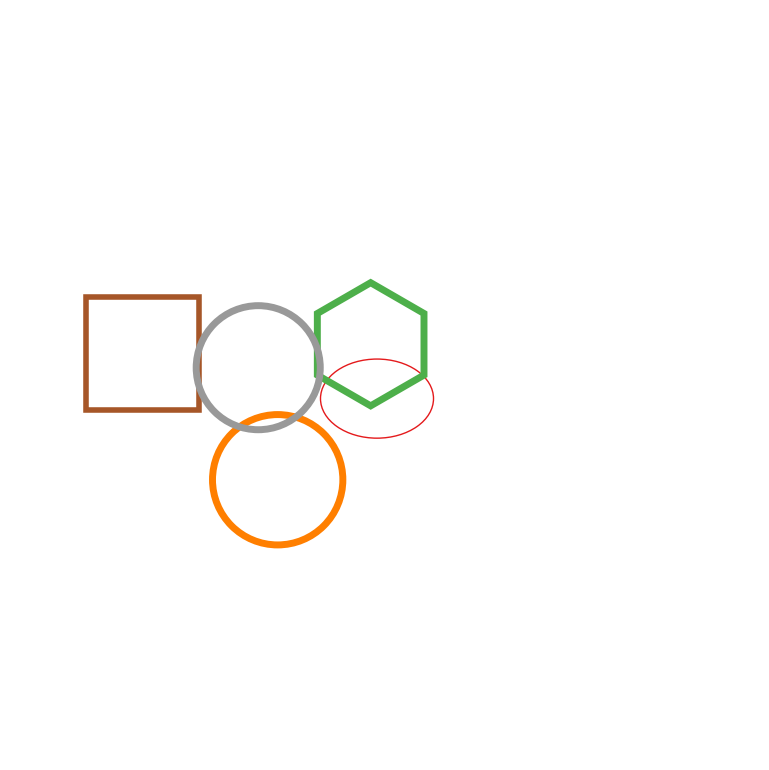[{"shape": "oval", "thickness": 0.5, "radius": 0.37, "center": [0.49, 0.482]}, {"shape": "hexagon", "thickness": 2.5, "radius": 0.4, "center": [0.481, 0.553]}, {"shape": "circle", "thickness": 2.5, "radius": 0.42, "center": [0.361, 0.377]}, {"shape": "square", "thickness": 2, "radius": 0.37, "center": [0.185, 0.541]}, {"shape": "circle", "thickness": 2.5, "radius": 0.4, "center": [0.335, 0.522]}]